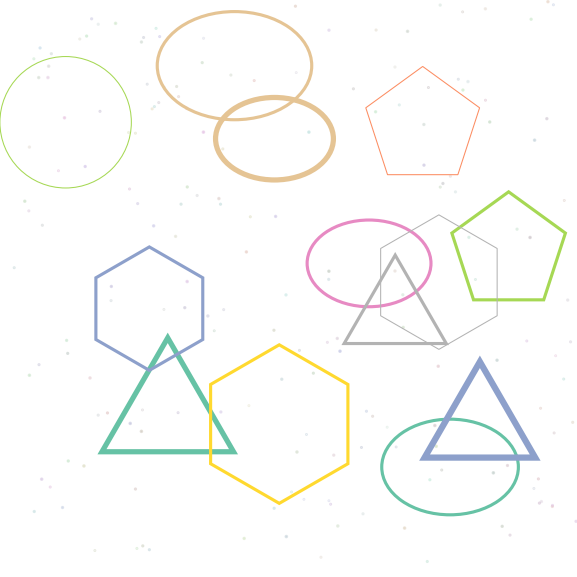[{"shape": "triangle", "thickness": 2.5, "radius": 0.66, "center": [0.29, 0.283]}, {"shape": "oval", "thickness": 1.5, "radius": 0.59, "center": [0.779, 0.19]}, {"shape": "pentagon", "thickness": 0.5, "radius": 0.52, "center": [0.732, 0.78]}, {"shape": "triangle", "thickness": 3, "radius": 0.55, "center": [0.831, 0.262]}, {"shape": "hexagon", "thickness": 1.5, "radius": 0.53, "center": [0.259, 0.465]}, {"shape": "oval", "thickness": 1.5, "radius": 0.54, "center": [0.639, 0.543]}, {"shape": "pentagon", "thickness": 1.5, "radius": 0.52, "center": [0.881, 0.564]}, {"shape": "circle", "thickness": 0.5, "radius": 0.57, "center": [0.114, 0.787]}, {"shape": "hexagon", "thickness": 1.5, "radius": 0.69, "center": [0.484, 0.265]}, {"shape": "oval", "thickness": 2.5, "radius": 0.51, "center": [0.475, 0.759]}, {"shape": "oval", "thickness": 1.5, "radius": 0.67, "center": [0.406, 0.885]}, {"shape": "hexagon", "thickness": 0.5, "radius": 0.58, "center": [0.76, 0.511]}, {"shape": "triangle", "thickness": 1.5, "radius": 0.51, "center": [0.684, 0.455]}]